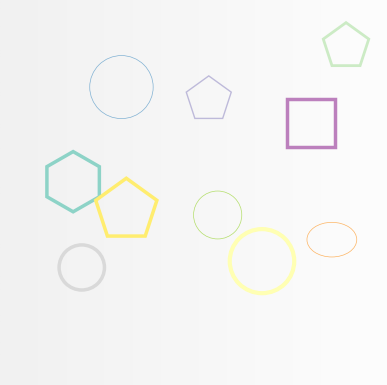[{"shape": "hexagon", "thickness": 2.5, "radius": 0.39, "center": [0.189, 0.528]}, {"shape": "circle", "thickness": 3, "radius": 0.42, "center": [0.676, 0.322]}, {"shape": "pentagon", "thickness": 1, "radius": 0.31, "center": [0.539, 0.742]}, {"shape": "circle", "thickness": 0.5, "radius": 0.41, "center": [0.313, 0.774]}, {"shape": "oval", "thickness": 0.5, "radius": 0.32, "center": [0.856, 0.378]}, {"shape": "circle", "thickness": 0.5, "radius": 0.31, "center": [0.562, 0.442]}, {"shape": "circle", "thickness": 2.5, "radius": 0.29, "center": [0.211, 0.305]}, {"shape": "square", "thickness": 2.5, "radius": 0.31, "center": [0.803, 0.681]}, {"shape": "pentagon", "thickness": 2, "radius": 0.31, "center": [0.893, 0.879]}, {"shape": "pentagon", "thickness": 2.5, "radius": 0.41, "center": [0.326, 0.454]}]